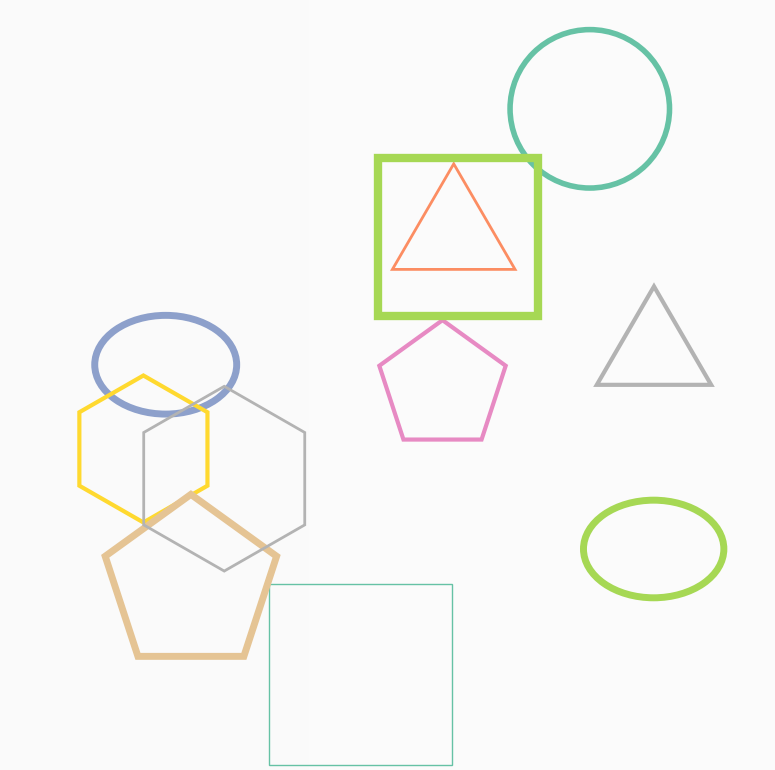[{"shape": "square", "thickness": 0.5, "radius": 0.59, "center": [0.465, 0.124]}, {"shape": "circle", "thickness": 2, "radius": 0.51, "center": [0.761, 0.859]}, {"shape": "triangle", "thickness": 1, "radius": 0.46, "center": [0.585, 0.696]}, {"shape": "oval", "thickness": 2.5, "radius": 0.46, "center": [0.214, 0.526]}, {"shape": "pentagon", "thickness": 1.5, "radius": 0.43, "center": [0.571, 0.499]}, {"shape": "square", "thickness": 3, "radius": 0.51, "center": [0.591, 0.692]}, {"shape": "oval", "thickness": 2.5, "radius": 0.45, "center": [0.843, 0.287]}, {"shape": "hexagon", "thickness": 1.5, "radius": 0.48, "center": [0.185, 0.417]}, {"shape": "pentagon", "thickness": 2.5, "radius": 0.58, "center": [0.246, 0.242]}, {"shape": "hexagon", "thickness": 1, "radius": 0.6, "center": [0.289, 0.378]}, {"shape": "triangle", "thickness": 1.5, "radius": 0.43, "center": [0.844, 0.543]}]